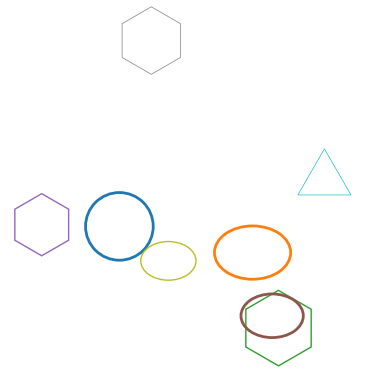[{"shape": "circle", "thickness": 2, "radius": 0.44, "center": [0.31, 0.412]}, {"shape": "oval", "thickness": 2, "radius": 0.49, "center": [0.656, 0.344]}, {"shape": "hexagon", "thickness": 1, "radius": 0.49, "center": [0.723, 0.148]}, {"shape": "hexagon", "thickness": 1, "radius": 0.4, "center": [0.108, 0.416]}, {"shape": "oval", "thickness": 2, "radius": 0.4, "center": [0.707, 0.18]}, {"shape": "hexagon", "thickness": 0.5, "radius": 0.44, "center": [0.393, 0.895]}, {"shape": "oval", "thickness": 1, "radius": 0.36, "center": [0.437, 0.322]}, {"shape": "triangle", "thickness": 0.5, "radius": 0.4, "center": [0.843, 0.534]}]